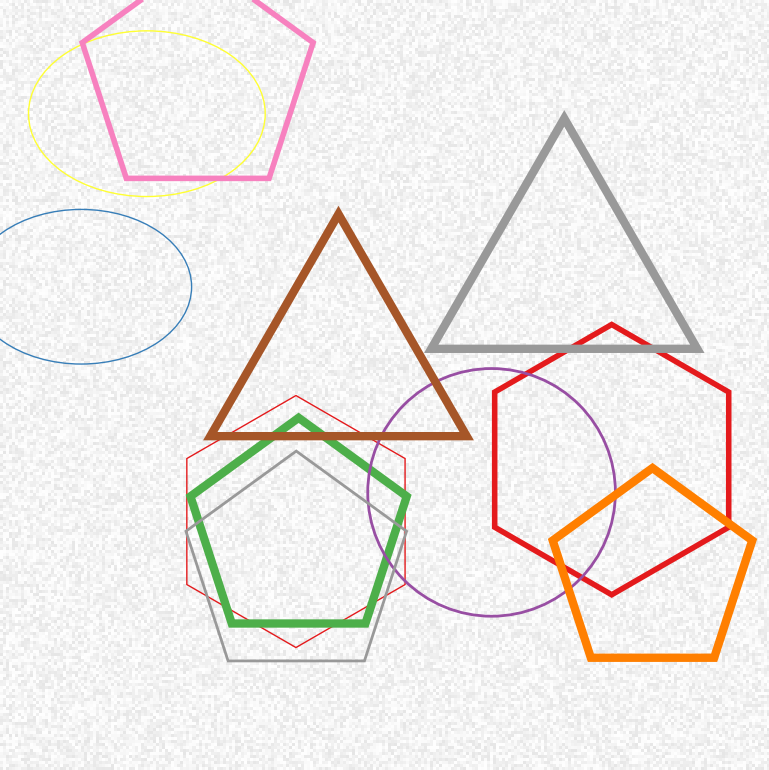[{"shape": "hexagon", "thickness": 0.5, "radius": 0.82, "center": [0.384, 0.323]}, {"shape": "hexagon", "thickness": 2, "radius": 0.88, "center": [0.794, 0.403]}, {"shape": "oval", "thickness": 0.5, "radius": 0.72, "center": [0.105, 0.628]}, {"shape": "pentagon", "thickness": 3, "radius": 0.74, "center": [0.388, 0.31]}, {"shape": "circle", "thickness": 1, "radius": 0.8, "center": [0.638, 0.361]}, {"shape": "pentagon", "thickness": 3, "radius": 0.68, "center": [0.847, 0.256]}, {"shape": "oval", "thickness": 0.5, "radius": 0.77, "center": [0.191, 0.852]}, {"shape": "triangle", "thickness": 3, "radius": 0.96, "center": [0.44, 0.53]}, {"shape": "pentagon", "thickness": 2, "radius": 0.79, "center": [0.257, 0.896]}, {"shape": "pentagon", "thickness": 1, "radius": 0.75, "center": [0.385, 0.264]}, {"shape": "triangle", "thickness": 3, "radius": 1.0, "center": [0.733, 0.647]}]